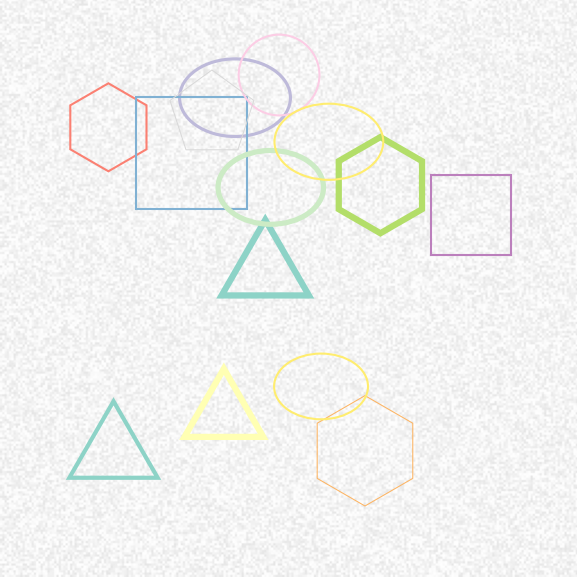[{"shape": "triangle", "thickness": 2, "radius": 0.44, "center": [0.197, 0.216]}, {"shape": "triangle", "thickness": 3, "radius": 0.44, "center": [0.459, 0.531]}, {"shape": "triangle", "thickness": 3, "radius": 0.39, "center": [0.388, 0.282]}, {"shape": "oval", "thickness": 1.5, "radius": 0.48, "center": [0.407, 0.83]}, {"shape": "hexagon", "thickness": 1, "radius": 0.38, "center": [0.188, 0.779]}, {"shape": "square", "thickness": 1, "radius": 0.48, "center": [0.331, 0.734]}, {"shape": "hexagon", "thickness": 0.5, "radius": 0.48, "center": [0.632, 0.219]}, {"shape": "hexagon", "thickness": 3, "radius": 0.42, "center": [0.659, 0.679]}, {"shape": "circle", "thickness": 1, "radius": 0.35, "center": [0.483, 0.869]}, {"shape": "pentagon", "thickness": 0.5, "radius": 0.38, "center": [0.367, 0.802]}, {"shape": "square", "thickness": 1, "radius": 0.34, "center": [0.815, 0.627]}, {"shape": "oval", "thickness": 2.5, "radius": 0.46, "center": [0.469, 0.675]}, {"shape": "oval", "thickness": 1, "radius": 0.47, "center": [0.569, 0.754]}, {"shape": "oval", "thickness": 1, "radius": 0.41, "center": [0.556, 0.33]}]